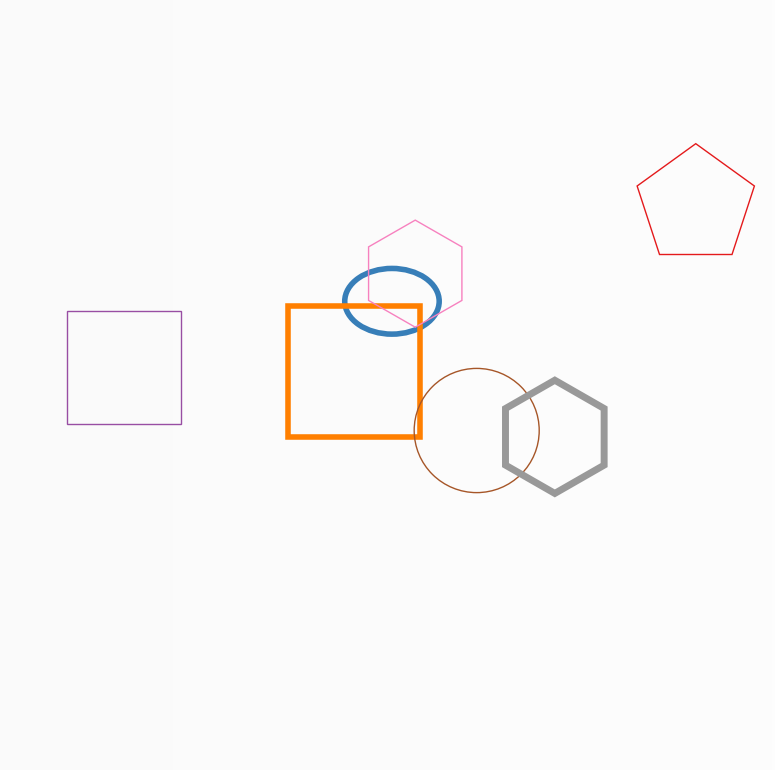[{"shape": "pentagon", "thickness": 0.5, "radius": 0.4, "center": [0.898, 0.734]}, {"shape": "oval", "thickness": 2, "radius": 0.3, "center": [0.506, 0.609]}, {"shape": "square", "thickness": 0.5, "radius": 0.37, "center": [0.16, 0.523]}, {"shape": "square", "thickness": 2, "radius": 0.43, "center": [0.457, 0.517]}, {"shape": "circle", "thickness": 0.5, "radius": 0.4, "center": [0.615, 0.441]}, {"shape": "hexagon", "thickness": 0.5, "radius": 0.35, "center": [0.536, 0.645]}, {"shape": "hexagon", "thickness": 2.5, "radius": 0.37, "center": [0.716, 0.433]}]